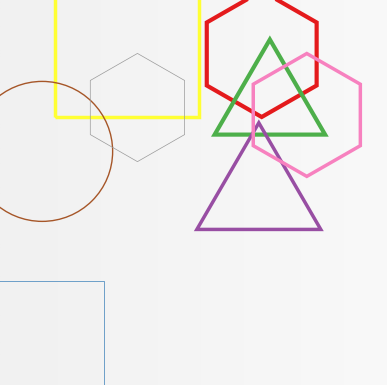[{"shape": "hexagon", "thickness": 3, "radius": 0.82, "center": [0.675, 0.86]}, {"shape": "square", "thickness": 0.5, "radius": 0.75, "center": [0.119, 0.121]}, {"shape": "triangle", "thickness": 3, "radius": 0.82, "center": [0.696, 0.733]}, {"shape": "triangle", "thickness": 2.5, "radius": 0.92, "center": [0.668, 0.496]}, {"shape": "square", "thickness": 2.5, "radius": 0.93, "center": [0.328, 0.881]}, {"shape": "circle", "thickness": 1, "radius": 0.91, "center": [0.109, 0.607]}, {"shape": "hexagon", "thickness": 2.5, "radius": 0.8, "center": [0.792, 0.701]}, {"shape": "hexagon", "thickness": 0.5, "radius": 0.7, "center": [0.355, 0.721]}]